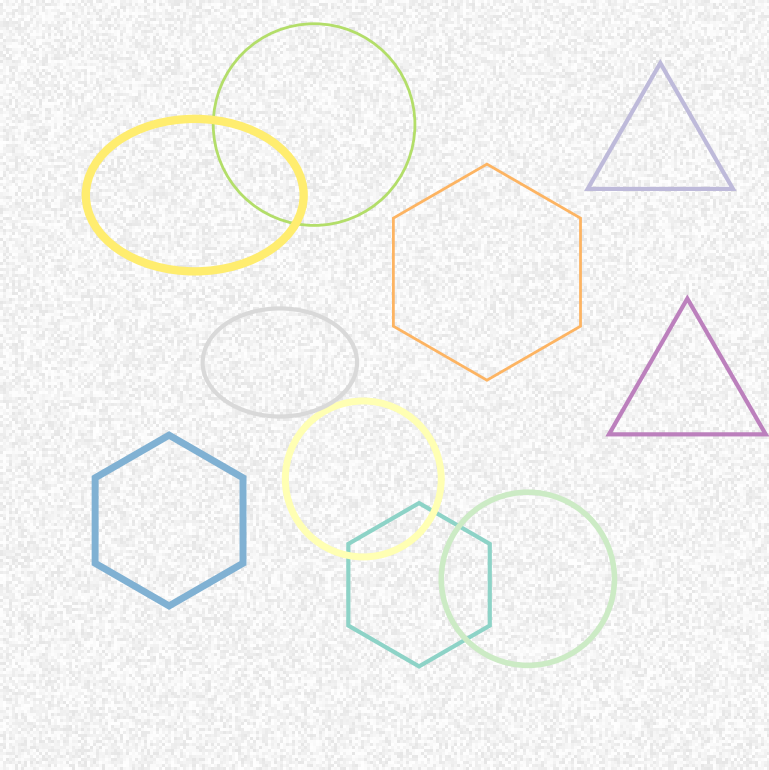[{"shape": "hexagon", "thickness": 1.5, "radius": 0.53, "center": [0.544, 0.241]}, {"shape": "circle", "thickness": 2.5, "radius": 0.51, "center": [0.472, 0.378]}, {"shape": "triangle", "thickness": 1.5, "radius": 0.54, "center": [0.858, 0.809]}, {"shape": "hexagon", "thickness": 2.5, "radius": 0.55, "center": [0.22, 0.324]}, {"shape": "hexagon", "thickness": 1, "radius": 0.7, "center": [0.632, 0.647]}, {"shape": "circle", "thickness": 1, "radius": 0.65, "center": [0.408, 0.838]}, {"shape": "oval", "thickness": 1.5, "radius": 0.5, "center": [0.363, 0.529]}, {"shape": "triangle", "thickness": 1.5, "radius": 0.59, "center": [0.893, 0.495]}, {"shape": "circle", "thickness": 2, "radius": 0.56, "center": [0.686, 0.248]}, {"shape": "oval", "thickness": 3, "radius": 0.71, "center": [0.253, 0.747]}]